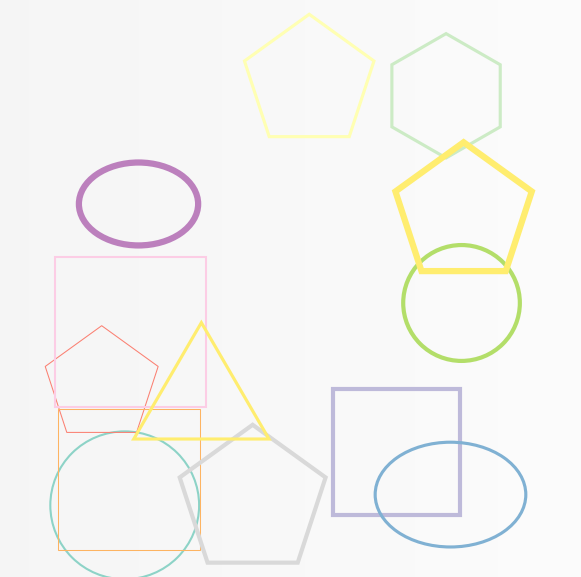[{"shape": "circle", "thickness": 1, "radius": 0.64, "center": [0.215, 0.124]}, {"shape": "pentagon", "thickness": 1.5, "radius": 0.59, "center": [0.532, 0.857]}, {"shape": "square", "thickness": 2, "radius": 0.55, "center": [0.682, 0.216]}, {"shape": "pentagon", "thickness": 0.5, "radius": 0.51, "center": [0.175, 0.333]}, {"shape": "oval", "thickness": 1.5, "radius": 0.65, "center": [0.775, 0.143]}, {"shape": "square", "thickness": 0.5, "radius": 0.61, "center": [0.222, 0.168]}, {"shape": "circle", "thickness": 2, "radius": 0.5, "center": [0.794, 0.474]}, {"shape": "square", "thickness": 1, "radius": 0.65, "center": [0.225, 0.424]}, {"shape": "pentagon", "thickness": 2, "radius": 0.66, "center": [0.435, 0.132]}, {"shape": "oval", "thickness": 3, "radius": 0.51, "center": [0.238, 0.646]}, {"shape": "hexagon", "thickness": 1.5, "radius": 0.54, "center": [0.767, 0.833]}, {"shape": "pentagon", "thickness": 3, "radius": 0.62, "center": [0.798, 0.629]}, {"shape": "triangle", "thickness": 1.5, "radius": 0.67, "center": [0.346, 0.306]}]